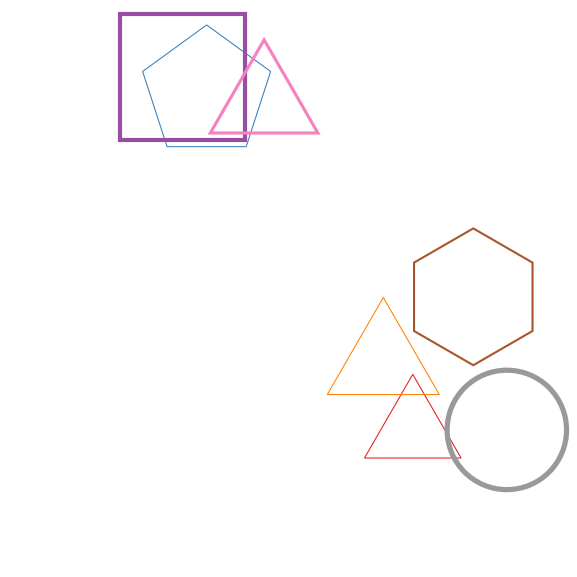[{"shape": "triangle", "thickness": 0.5, "radius": 0.48, "center": [0.715, 0.254]}, {"shape": "pentagon", "thickness": 0.5, "radius": 0.58, "center": [0.358, 0.839]}, {"shape": "square", "thickness": 2, "radius": 0.54, "center": [0.316, 0.865]}, {"shape": "triangle", "thickness": 0.5, "radius": 0.56, "center": [0.664, 0.372]}, {"shape": "hexagon", "thickness": 1, "radius": 0.59, "center": [0.82, 0.485]}, {"shape": "triangle", "thickness": 1.5, "radius": 0.54, "center": [0.457, 0.823]}, {"shape": "circle", "thickness": 2.5, "radius": 0.52, "center": [0.878, 0.255]}]